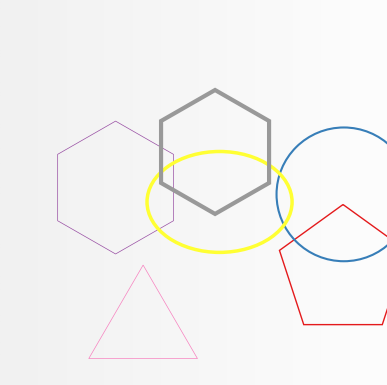[{"shape": "pentagon", "thickness": 1, "radius": 0.86, "center": [0.885, 0.296]}, {"shape": "circle", "thickness": 1.5, "radius": 0.87, "center": [0.887, 0.495]}, {"shape": "hexagon", "thickness": 0.5, "radius": 0.86, "center": [0.298, 0.513]}, {"shape": "oval", "thickness": 2.5, "radius": 0.94, "center": [0.567, 0.475]}, {"shape": "triangle", "thickness": 0.5, "radius": 0.81, "center": [0.369, 0.15]}, {"shape": "hexagon", "thickness": 3, "radius": 0.8, "center": [0.555, 0.605]}]